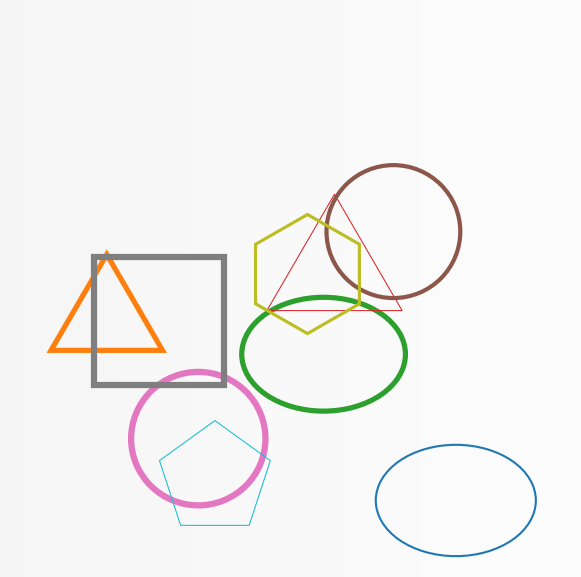[{"shape": "oval", "thickness": 1, "radius": 0.69, "center": [0.784, 0.133]}, {"shape": "triangle", "thickness": 2.5, "radius": 0.55, "center": [0.184, 0.448]}, {"shape": "oval", "thickness": 2.5, "radius": 0.7, "center": [0.557, 0.386]}, {"shape": "triangle", "thickness": 0.5, "radius": 0.67, "center": [0.575, 0.528]}, {"shape": "circle", "thickness": 2, "radius": 0.58, "center": [0.677, 0.598]}, {"shape": "circle", "thickness": 3, "radius": 0.58, "center": [0.341, 0.24]}, {"shape": "square", "thickness": 3, "radius": 0.56, "center": [0.273, 0.443]}, {"shape": "hexagon", "thickness": 1.5, "radius": 0.52, "center": [0.529, 0.525]}, {"shape": "pentagon", "thickness": 0.5, "radius": 0.5, "center": [0.37, 0.171]}]